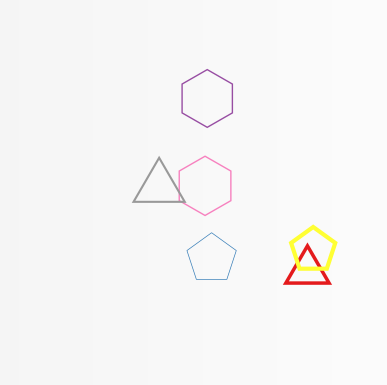[{"shape": "triangle", "thickness": 2.5, "radius": 0.32, "center": [0.793, 0.297]}, {"shape": "pentagon", "thickness": 0.5, "radius": 0.33, "center": [0.546, 0.329]}, {"shape": "hexagon", "thickness": 1, "radius": 0.37, "center": [0.535, 0.744]}, {"shape": "pentagon", "thickness": 3, "radius": 0.3, "center": [0.808, 0.351]}, {"shape": "hexagon", "thickness": 1, "radius": 0.38, "center": [0.529, 0.517]}, {"shape": "triangle", "thickness": 1.5, "radius": 0.38, "center": [0.411, 0.514]}]